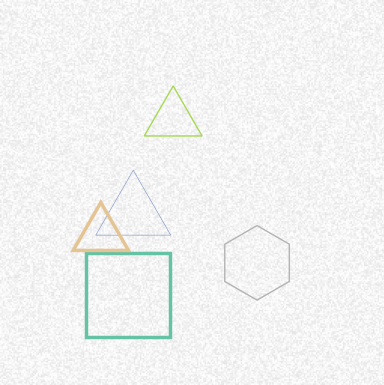[{"shape": "square", "thickness": 2.5, "radius": 0.55, "center": [0.332, 0.233]}, {"shape": "triangle", "thickness": 0.5, "radius": 0.56, "center": [0.346, 0.445]}, {"shape": "triangle", "thickness": 1, "radius": 0.43, "center": [0.45, 0.69]}, {"shape": "triangle", "thickness": 2.5, "radius": 0.42, "center": [0.262, 0.391]}, {"shape": "hexagon", "thickness": 1, "radius": 0.48, "center": [0.668, 0.317]}]